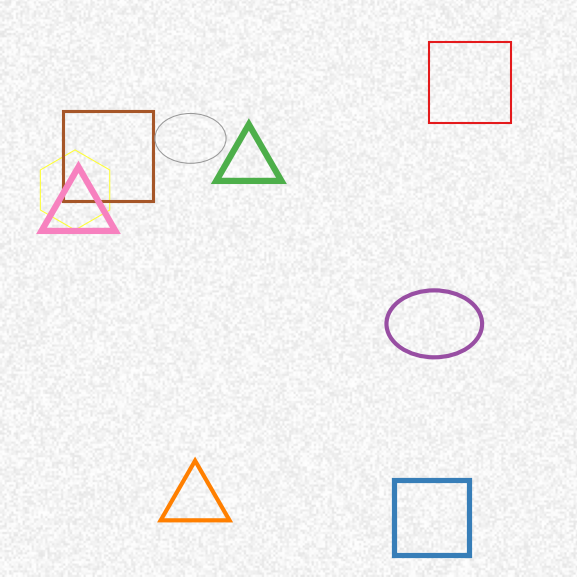[{"shape": "square", "thickness": 1, "radius": 0.35, "center": [0.814, 0.856]}, {"shape": "square", "thickness": 2.5, "radius": 0.32, "center": [0.748, 0.103]}, {"shape": "triangle", "thickness": 3, "radius": 0.33, "center": [0.431, 0.718]}, {"shape": "oval", "thickness": 2, "radius": 0.41, "center": [0.752, 0.438]}, {"shape": "triangle", "thickness": 2, "radius": 0.34, "center": [0.338, 0.133]}, {"shape": "hexagon", "thickness": 0.5, "radius": 0.35, "center": [0.13, 0.67]}, {"shape": "square", "thickness": 1.5, "radius": 0.39, "center": [0.188, 0.728]}, {"shape": "triangle", "thickness": 3, "radius": 0.37, "center": [0.136, 0.636]}, {"shape": "oval", "thickness": 0.5, "radius": 0.31, "center": [0.33, 0.759]}]